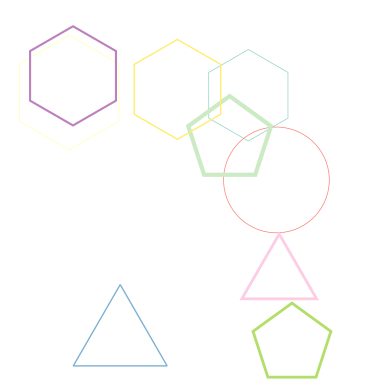[{"shape": "hexagon", "thickness": 0.5, "radius": 0.59, "center": [0.645, 0.753]}, {"shape": "hexagon", "thickness": 0.5, "radius": 0.75, "center": [0.18, 0.76]}, {"shape": "circle", "thickness": 0.5, "radius": 0.69, "center": [0.718, 0.533]}, {"shape": "triangle", "thickness": 1, "radius": 0.7, "center": [0.312, 0.12]}, {"shape": "pentagon", "thickness": 2, "radius": 0.53, "center": [0.758, 0.106]}, {"shape": "triangle", "thickness": 2, "radius": 0.56, "center": [0.725, 0.28]}, {"shape": "hexagon", "thickness": 1.5, "radius": 0.64, "center": [0.19, 0.803]}, {"shape": "pentagon", "thickness": 3, "radius": 0.56, "center": [0.597, 0.637]}, {"shape": "hexagon", "thickness": 1, "radius": 0.65, "center": [0.461, 0.768]}]